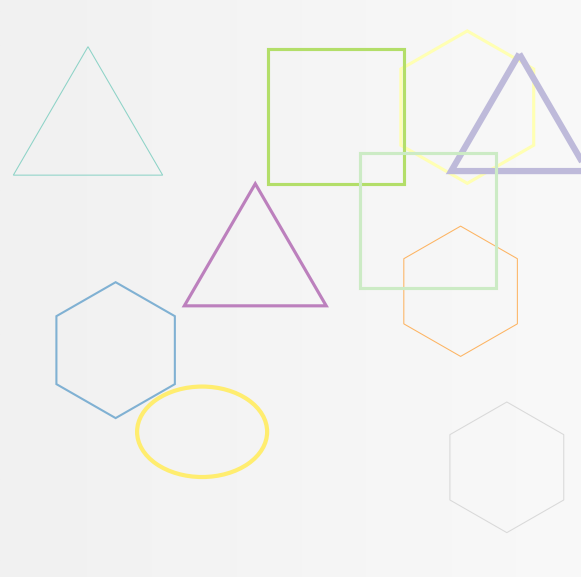[{"shape": "triangle", "thickness": 0.5, "radius": 0.74, "center": [0.151, 0.77]}, {"shape": "hexagon", "thickness": 1.5, "radius": 0.66, "center": [0.804, 0.814]}, {"shape": "triangle", "thickness": 3, "radius": 0.68, "center": [0.893, 0.771]}, {"shape": "hexagon", "thickness": 1, "radius": 0.59, "center": [0.199, 0.393]}, {"shape": "hexagon", "thickness": 0.5, "radius": 0.56, "center": [0.792, 0.495]}, {"shape": "square", "thickness": 1.5, "radius": 0.58, "center": [0.577, 0.797]}, {"shape": "hexagon", "thickness": 0.5, "radius": 0.57, "center": [0.872, 0.19]}, {"shape": "triangle", "thickness": 1.5, "radius": 0.7, "center": [0.439, 0.54]}, {"shape": "square", "thickness": 1.5, "radius": 0.58, "center": [0.736, 0.617]}, {"shape": "oval", "thickness": 2, "radius": 0.56, "center": [0.348, 0.251]}]